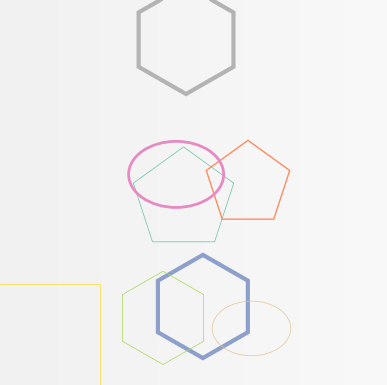[{"shape": "pentagon", "thickness": 0.5, "radius": 0.68, "center": [0.474, 0.482]}, {"shape": "pentagon", "thickness": 1, "radius": 0.57, "center": [0.64, 0.522]}, {"shape": "hexagon", "thickness": 3, "radius": 0.67, "center": [0.524, 0.204]}, {"shape": "oval", "thickness": 2, "radius": 0.61, "center": [0.455, 0.547]}, {"shape": "hexagon", "thickness": 0.5, "radius": 0.61, "center": [0.421, 0.174]}, {"shape": "square", "thickness": 0.5, "radius": 0.66, "center": [0.124, 0.13]}, {"shape": "oval", "thickness": 0.5, "radius": 0.51, "center": [0.649, 0.147]}, {"shape": "hexagon", "thickness": 3, "radius": 0.71, "center": [0.48, 0.897]}]